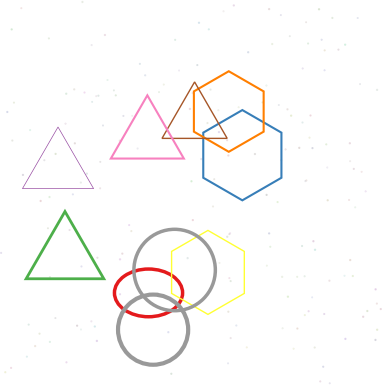[{"shape": "oval", "thickness": 2.5, "radius": 0.44, "center": [0.386, 0.239]}, {"shape": "hexagon", "thickness": 1.5, "radius": 0.59, "center": [0.629, 0.597]}, {"shape": "triangle", "thickness": 2, "radius": 0.58, "center": [0.169, 0.334]}, {"shape": "triangle", "thickness": 0.5, "radius": 0.53, "center": [0.151, 0.563]}, {"shape": "hexagon", "thickness": 1.5, "radius": 0.52, "center": [0.594, 0.71]}, {"shape": "hexagon", "thickness": 1, "radius": 0.55, "center": [0.54, 0.292]}, {"shape": "triangle", "thickness": 1, "radius": 0.49, "center": [0.505, 0.689]}, {"shape": "triangle", "thickness": 1.5, "radius": 0.55, "center": [0.383, 0.643]}, {"shape": "circle", "thickness": 2.5, "radius": 0.53, "center": [0.454, 0.299]}, {"shape": "circle", "thickness": 3, "radius": 0.46, "center": [0.398, 0.144]}]